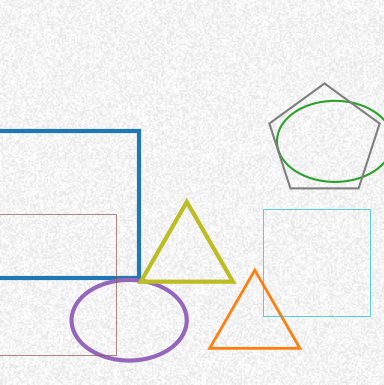[{"shape": "square", "thickness": 3, "radius": 0.95, "center": [0.171, 0.47]}, {"shape": "triangle", "thickness": 2, "radius": 0.68, "center": [0.662, 0.163]}, {"shape": "oval", "thickness": 1.5, "radius": 0.75, "center": [0.87, 0.633]}, {"shape": "oval", "thickness": 3, "radius": 0.75, "center": [0.335, 0.168]}, {"shape": "square", "thickness": 0.5, "radius": 0.92, "center": [0.118, 0.261]}, {"shape": "pentagon", "thickness": 1.5, "radius": 0.75, "center": [0.843, 0.633]}, {"shape": "triangle", "thickness": 3, "radius": 0.69, "center": [0.485, 0.337]}, {"shape": "square", "thickness": 0.5, "radius": 0.7, "center": [0.822, 0.318]}]